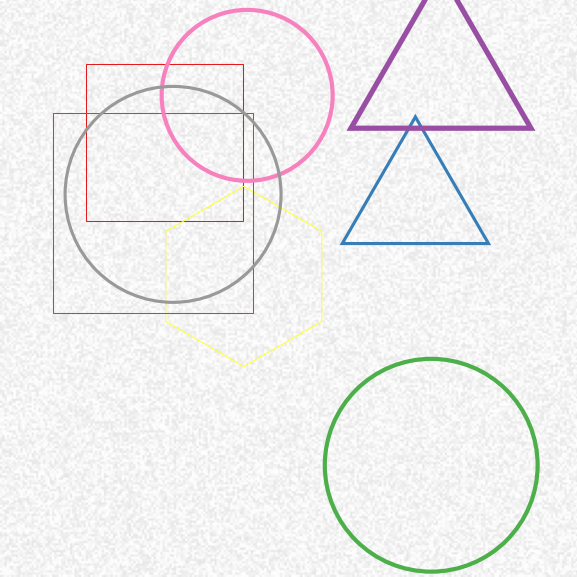[{"shape": "square", "thickness": 0.5, "radius": 0.68, "center": [0.285, 0.753]}, {"shape": "triangle", "thickness": 1.5, "radius": 0.73, "center": [0.719, 0.65]}, {"shape": "circle", "thickness": 2, "radius": 0.92, "center": [0.747, 0.194]}, {"shape": "triangle", "thickness": 2.5, "radius": 0.9, "center": [0.764, 0.867]}, {"shape": "hexagon", "thickness": 0.5, "radius": 0.78, "center": [0.422, 0.52]}, {"shape": "square", "thickness": 0.5, "radius": 0.87, "center": [0.264, 0.63]}, {"shape": "circle", "thickness": 2, "radius": 0.74, "center": [0.428, 0.834]}, {"shape": "circle", "thickness": 1.5, "radius": 0.93, "center": [0.3, 0.663]}]